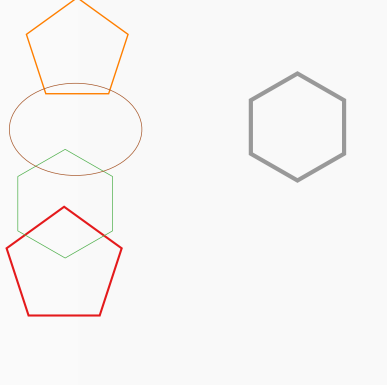[{"shape": "pentagon", "thickness": 1.5, "radius": 0.78, "center": [0.165, 0.307]}, {"shape": "hexagon", "thickness": 0.5, "radius": 0.71, "center": [0.168, 0.471]}, {"shape": "pentagon", "thickness": 1, "radius": 0.69, "center": [0.199, 0.868]}, {"shape": "oval", "thickness": 0.5, "radius": 0.86, "center": [0.195, 0.664]}, {"shape": "hexagon", "thickness": 3, "radius": 0.69, "center": [0.768, 0.67]}]